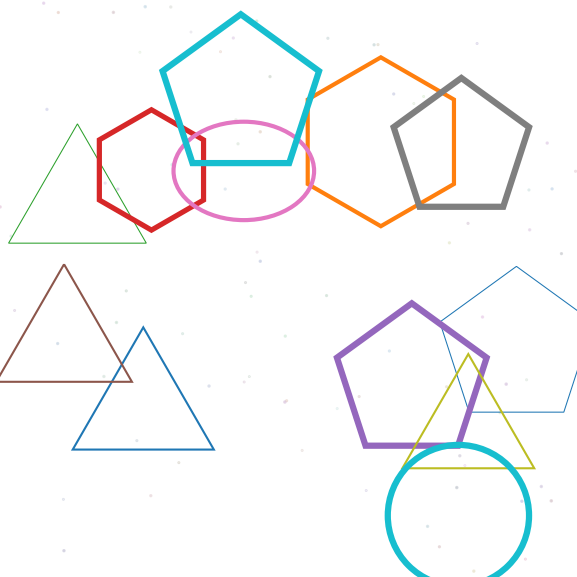[{"shape": "pentagon", "thickness": 0.5, "radius": 0.7, "center": [0.894, 0.398]}, {"shape": "triangle", "thickness": 1, "radius": 0.71, "center": [0.248, 0.291]}, {"shape": "hexagon", "thickness": 2, "radius": 0.73, "center": [0.659, 0.754]}, {"shape": "triangle", "thickness": 0.5, "radius": 0.69, "center": [0.134, 0.647]}, {"shape": "hexagon", "thickness": 2.5, "radius": 0.52, "center": [0.262, 0.705]}, {"shape": "pentagon", "thickness": 3, "radius": 0.68, "center": [0.713, 0.338]}, {"shape": "triangle", "thickness": 1, "radius": 0.68, "center": [0.111, 0.406]}, {"shape": "oval", "thickness": 2, "radius": 0.61, "center": [0.422, 0.703]}, {"shape": "pentagon", "thickness": 3, "radius": 0.62, "center": [0.799, 0.741]}, {"shape": "triangle", "thickness": 1, "radius": 0.66, "center": [0.811, 0.254]}, {"shape": "circle", "thickness": 3, "radius": 0.61, "center": [0.794, 0.106]}, {"shape": "pentagon", "thickness": 3, "radius": 0.71, "center": [0.417, 0.832]}]